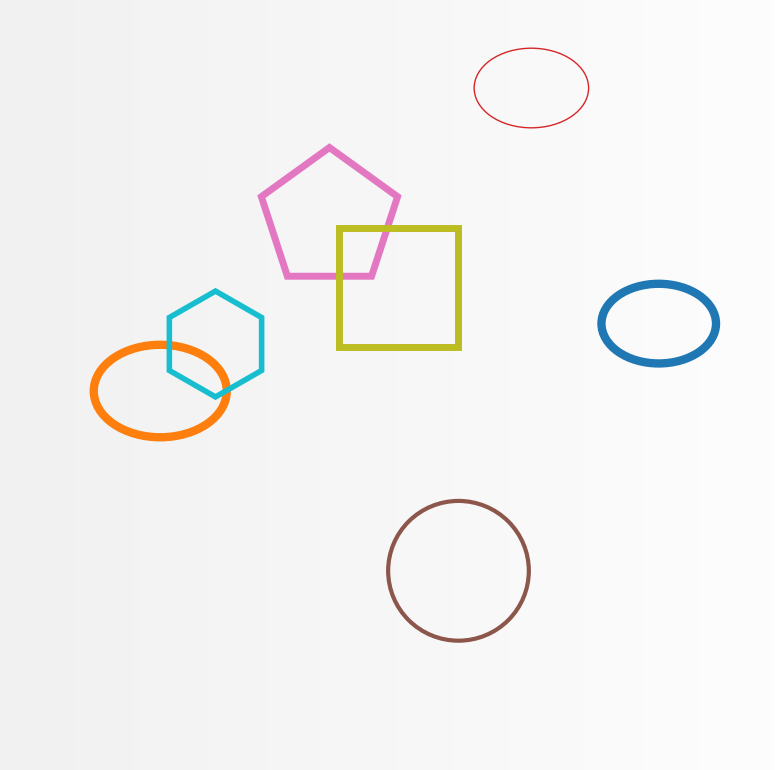[{"shape": "oval", "thickness": 3, "radius": 0.37, "center": [0.85, 0.58]}, {"shape": "oval", "thickness": 3, "radius": 0.43, "center": [0.207, 0.492]}, {"shape": "oval", "thickness": 0.5, "radius": 0.37, "center": [0.686, 0.886]}, {"shape": "circle", "thickness": 1.5, "radius": 0.45, "center": [0.592, 0.259]}, {"shape": "pentagon", "thickness": 2.5, "radius": 0.46, "center": [0.425, 0.716]}, {"shape": "square", "thickness": 2.5, "radius": 0.38, "center": [0.515, 0.626]}, {"shape": "hexagon", "thickness": 2, "radius": 0.34, "center": [0.278, 0.553]}]